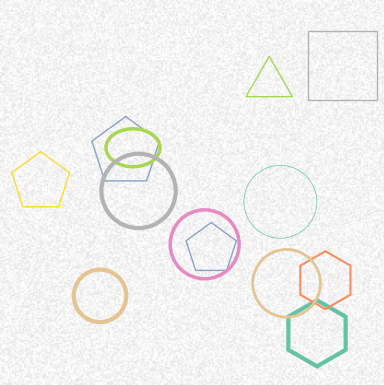[{"shape": "hexagon", "thickness": 3, "radius": 0.43, "center": [0.823, 0.134]}, {"shape": "circle", "thickness": 0.5, "radius": 0.47, "center": [0.728, 0.476]}, {"shape": "hexagon", "thickness": 1.5, "radius": 0.38, "center": [0.845, 0.272]}, {"shape": "pentagon", "thickness": 1, "radius": 0.34, "center": [0.549, 0.353]}, {"shape": "pentagon", "thickness": 1, "radius": 0.46, "center": [0.326, 0.605]}, {"shape": "circle", "thickness": 2.5, "radius": 0.45, "center": [0.532, 0.365]}, {"shape": "triangle", "thickness": 1, "radius": 0.35, "center": [0.699, 0.784]}, {"shape": "oval", "thickness": 2.5, "radius": 0.35, "center": [0.345, 0.616]}, {"shape": "pentagon", "thickness": 1, "radius": 0.4, "center": [0.106, 0.527]}, {"shape": "circle", "thickness": 3, "radius": 0.34, "center": [0.26, 0.232]}, {"shape": "circle", "thickness": 2, "radius": 0.44, "center": [0.744, 0.264]}, {"shape": "circle", "thickness": 3, "radius": 0.48, "center": [0.36, 0.504]}, {"shape": "square", "thickness": 1, "radius": 0.45, "center": [0.889, 0.83]}]